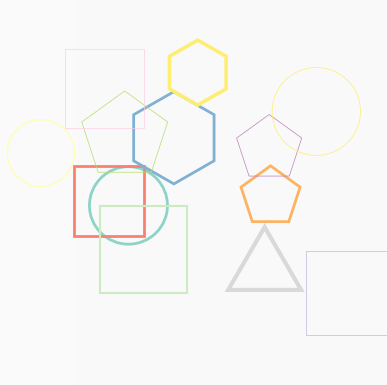[{"shape": "circle", "thickness": 2, "radius": 0.5, "center": [0.331, 0.466]}, {"shape": "circle", "thickness": 1, "radius": 0.43, "center": [0.105, 0.603]}, {"shape": "square", "thickness": 0.5, "radius": 0.54, "center": [0.899, 0.238]}, {"shape": "square", "thickness": 2, "radius": 0.45, "center": [0.281, 0.479]}, {"shape": "hexagon", "thickness": 2, "radius": 0.6, "center": [0.449, 0.642]}, {"shape": "pentagon", "thickness": 2, "radius": 0.4, "center": [0.698, 0.489]}, {"shape": "pentagon", "thickness": 0.5, "radius": 0.58, "center": [0.322, 0.647]}, {"shape": "square", "thickness": 0.5, "radius": 0.51, "center": [0.269, 0.769]}, {"shape": "triangle", "thickness": 3, "radius": 0.54, "center": [0.683, 0.301]}, {"shape": "pentagon", "thickness": 0.5, "radius": 0.44, "center": [0.695, 0.614]}, {"shape": "square", "thickness": 1.5, "radius": 0.56, "center": [0.371, 0.352]}, {"shape": "hexagon", "thickness": 2.5, "radius": 0.42, "center": [0.51, 0.811]}, {"shape": "circle", "thickness": 0.5, "radius": 0.57, "center": [0.816, 0.711]}]